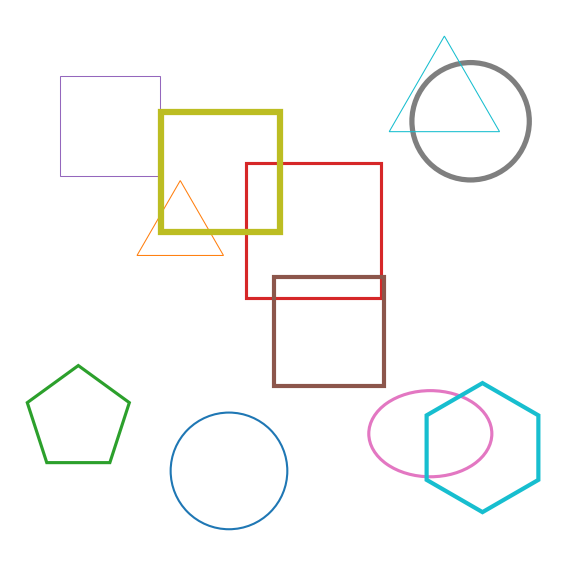[{"shape": "circle", "thickness": 1, "radius": 0.51, "center": [0.397, 0.184]}, {"shape": "triangle", "thickness": 0.5, "radius": 0.43, "center": [0.312, 0.6]}, {"shape": "pentagon", "thickness": 1.5, "radius": 0.46, "center": [0.136, 0.273]}, {"shape": "square", "thickness": 1.5, "radius": 0.58, "center": [0.543, 0.6]}, {"shape": "square", "thickness": 0.5, "radius": 0.43, "center": [0.191, 0.781]}, {"shape": "square", "thickness": 2, "radius": 0.47, "center": [0.57, 0.425]}, {"shape": "oval", "thickness": 1.5, "radius": 0.53, "center": [0.745, 0.248]}, {"shape": "circle", "thickness": 2.5, "radius": 0.51, "center": [0.815, 0.789]}, {"shape": "square", "thickness": 3, "radius": 0.52, "center": [0.382, 0.701]}, {"shape": "triangle", "thickness": 0.5, "radius": 0.55, "center": [0.769, 0.826]}, {"shape": "hexagon", "thickness": 2, "radius": 0.56, "center": [0.835, 0.224]}]